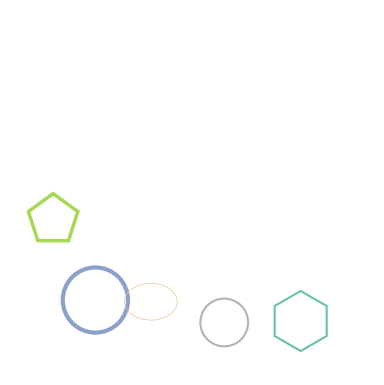[{"shape": "hexagon", "thickness": 1.5, "radius": 0.39, "center": [0.781, 0.166]}, {"shape": "circle", "thickness": 3, "radius": 0.42, "center": [0.248, 0.221]}, {"shape": "pentagon", "thickness": 2.5, "radius": 0.34, "center": [0.138, 0.43]}, {"shape": "oval", "thickness": 0.5, "radius": 0.34, "center": [0.392, 0.216]}, {"shape": "circle", "thickness": 1.5, "radius": 0.31, "center": [0.582, 0.162]}]